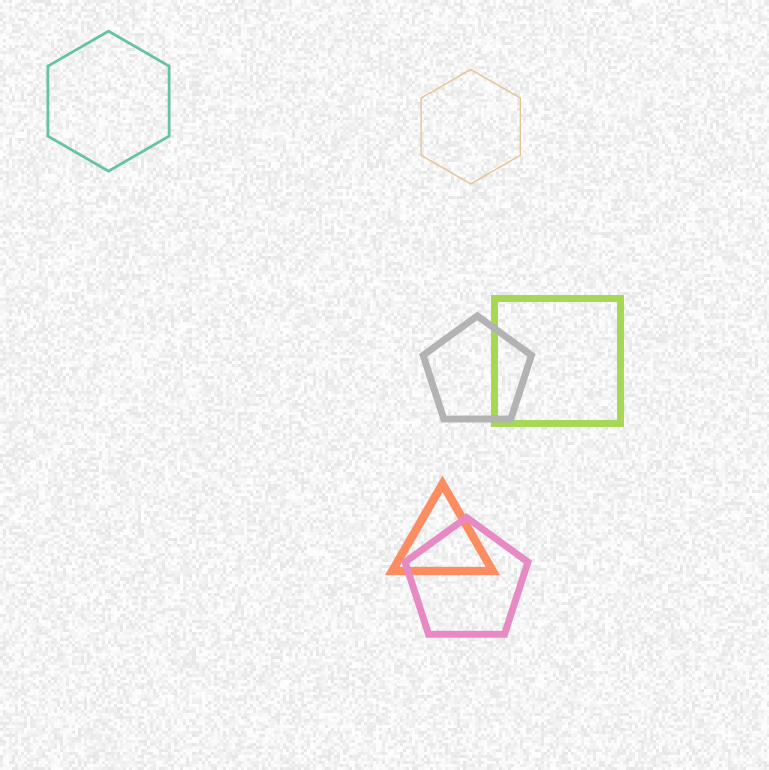[{"shape": "hexagon", "thickness": 1, "radius": 0.45, "center": [0.141, 0.869]}, {"shape": "triangle", "thickness": 3, "radius": 0.38, "center": [0.575, 0.296]}, {"shape": "pentagon", "thickness": 2.5, "radius": 0.42, "center": [0.606, 0.244]}, {"shape": "square", "thickness": 2.5, "radius": 0.41, "center": [0.723, 0.532]}, {"shape": "hexagon", "thickness": 0.5, "radius": 0.37, "center": [0.611, 0.835]}, {"shape": "pentagon", "thickness": 2.5, "radius": 0.37, "center": [0.62, 0.516]}]